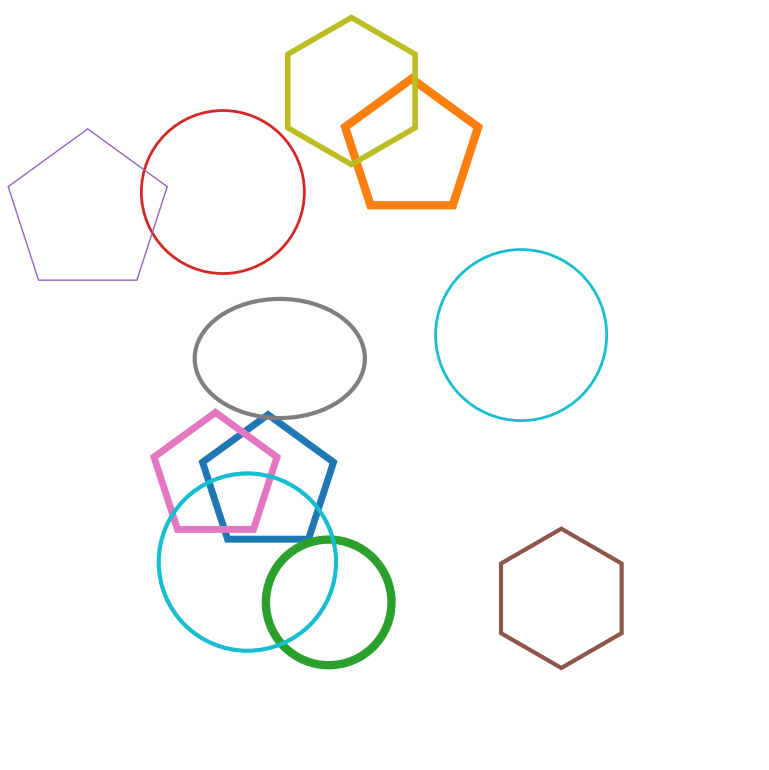[{"shape": "pentagon", "thickness": 2.5, "radius": 0.45, "center": [0.348, 0.372]}, {"shape": "pentagon", "thickness": 3, "radius": 0.45, "center": [0.535, 0.807]}, {"shape": "circle", "thickness": 3, "radius": 0.41, "center": [0.427, 0.218]}, {"shape": "circle", "thickness": 1, "radius": 0.53, "center": [0.289, 0.751]}, {"shape": "pentagon", "thickness": 0.5, "radius": 0.54, "center": [0.114, 0.724]}, {"shape": "hexagon", "thickness": 1.5, "radius": 0.45, "center": [0.729, 0.223]}, {"shape": "pentagon", "thickness": 2.5, "radius": 0.42, "center": [0.28, 0.38]}, {"shape": "oval", "thickness": 1.5, "radius": 0.55, "center": [0.363, 0.534]}, {"shape": "hexagon", "thickness": 2, "radius": 0.48, "center": [0.456, 0.882]}, {"shape": "circle", "thickness": 1.5, "radius": 0.58, "center": [0.321, 0.27]}, {"shape": "circle", "thickness": 1, "radius": 0.56, "center": [0.677, 0.565]}]